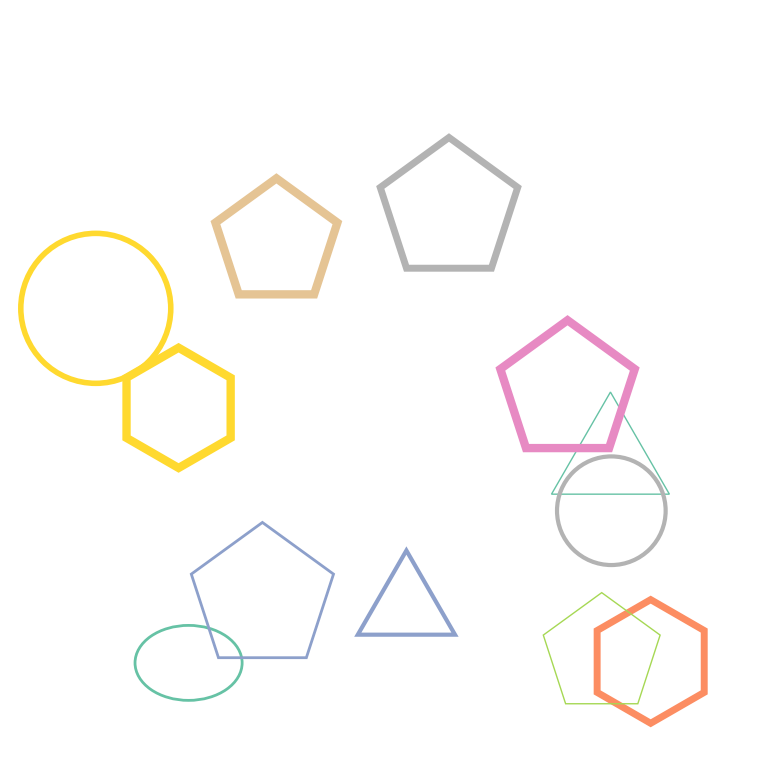[{"shape": "triangle", "thickness": 0.5, "radius": 0.44, "center": [0.793, 0.402]}, {"shape": "oval", "thickness": 1, "radius": 0.35, "center": [0.245, 0.139]}, {"shape": "hexagon", "thickness": 2.5, "radius": 0.4, "center": [0.845, 0.141]}, {"shape": "pentagon", "thickness": 1, "radius": 0.49, "center": [0.341, 0.224]}, {"shape": "triangle", "thickness": 1.5, "radius": 0.36, "center": [0.528, 0.212]}, {"shape": "pentagon", "thickness": 3, "radius": 0.46, "center": [0.737, 0.492]}, {"shape": "pentagon", "thickness": 0.5, "radius": 0.4, "center": [0.781, 0.151]}, {"shape": "hexagon", "thickness": 3, "radius": 0.39, "center": [0.232, 0.47]}, {"shape": "circle", "thickness": 2, "radius": 0.49, "center": [0.124, 0.6]}, {"shape": "pentagon", "thickness": 3, "radius": 0.42, "center": [0.359, 0.685]}, {"shape": "circle", "thickness": 1.5, "radius": 0.35, "center": [0.794, 0.337]}, {"shape": "pentagon", "thickness": 2.5, "radius": 0.47, "center": [0.583, 0.728]}]